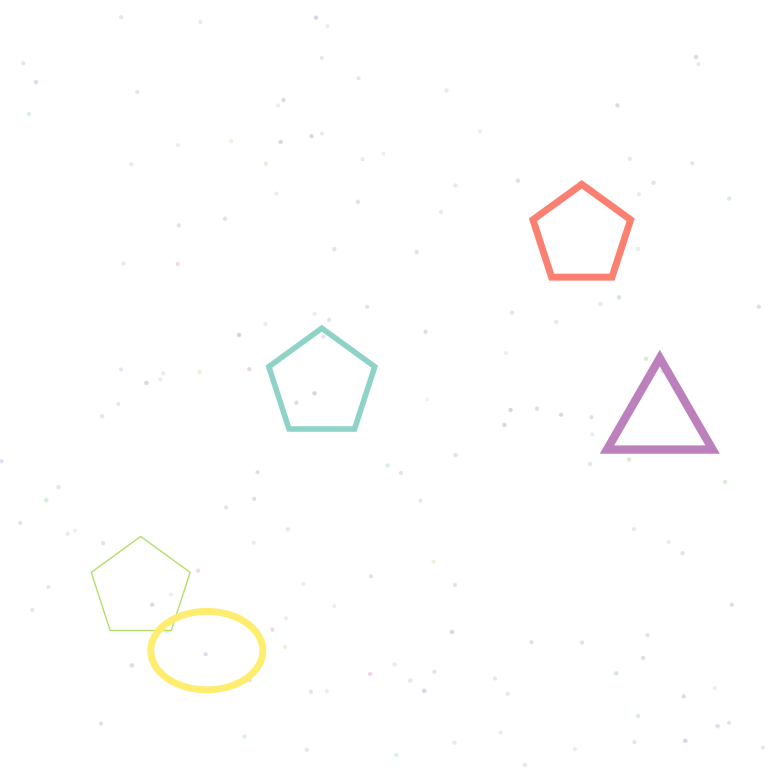[{"shape": "pentagon", "thickness": 2, "radius": 0.36, "center": [0.418, 0.501]}, {"shape": "pentagon", "thickness": 2.5, "radius": 0.33, "center": [0.756, 0.694]}, {"shape": "pentagon", "thickness": 0.5, "radius": 0.34, "center": [0.183, 0.236]}, {"shape": "triangle", "thickness": 3, "radius": 0.4, "center": [0.857, 0.456]}, {"shape": "oval", "thickness": 2.5, "radius": 0.36, "center": [0.269, 0.155]}]